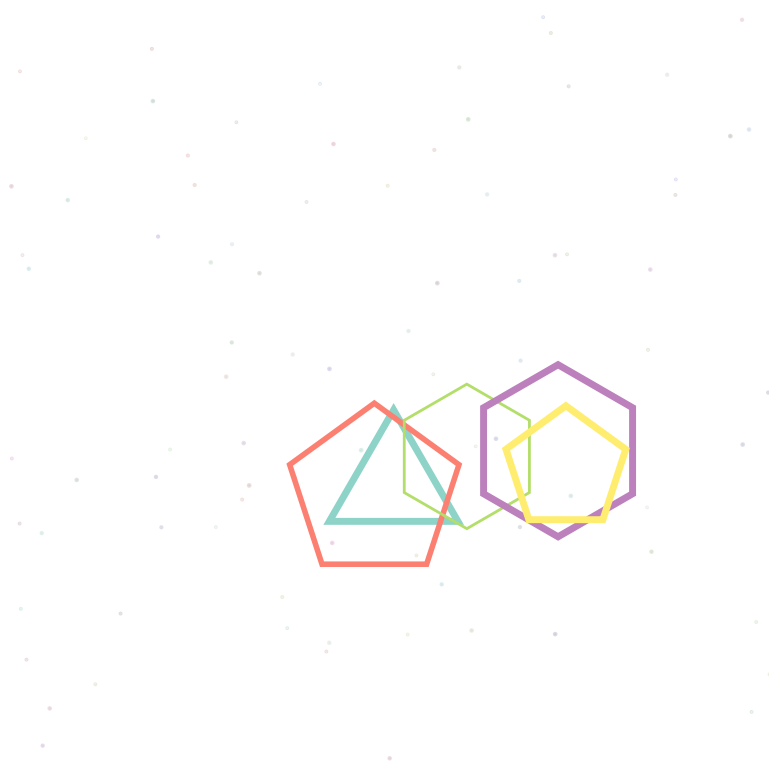[{"shape": "triangle", "thickness": 2.5, "radius": 0.48, "center": [0.511, 0.371]}, {"shape": "pentagon", "thickness": 2, "radius": 0.58, "center": [0.486, 0.361]}, {"shape": "hexagon", "thickness": 1, "radius": 0.47, "center": [0.606, 0.407]}, {"shape": "hexagon", "thickness": 2.5, "radius": 0.56, "center": [0.725, 0.415]}, {"shape": "pentagon", "thickness": 2.5, "radius": 0.41, "center": [0.735, 0.391]}]